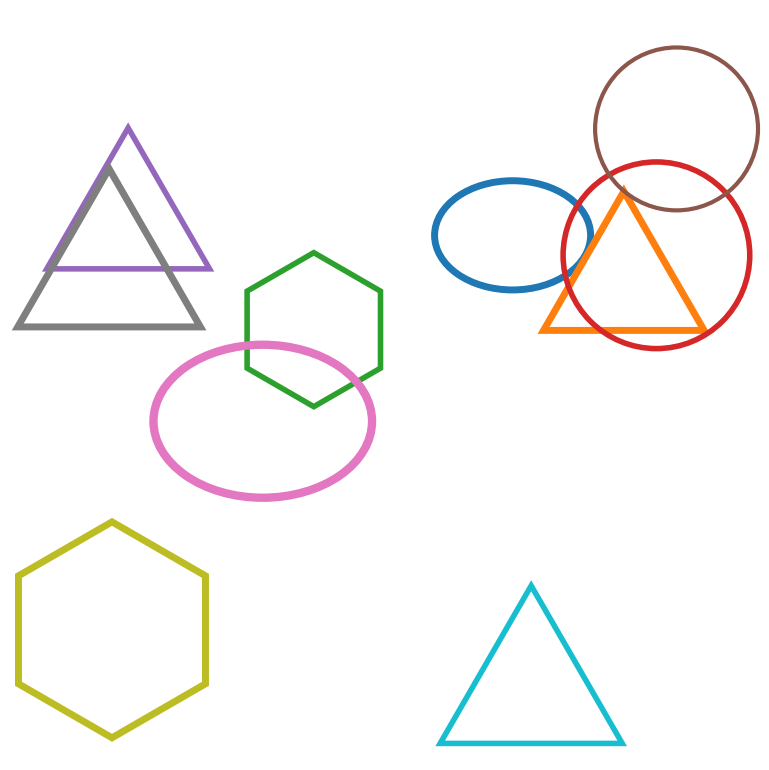[{"shape": "oval", "thickness": 2.5, "radius": 0.51, "center": [0.666, 0.694]}, {"shape": "triangle", "thickness": 2.5, "radius": 0.6, "center": [0.81, 0.631]}, {"shape": "hexagon", "thickness": 2, "radius": 0.5, "center": [0.408, 0.572]}, {"shape": "circle", "thickness": 2, "radius": 0.61, "center": [0.853, 0.668]}, {"shape": "triangle", "thickness": 2, "radius": 0.61, "center": [0.166, 0.712]}, {"shape": "circle", "thickness": 1.5, "radius": 0.53, "center": [0.879, 0.833]}, {"shape": "oval", "thickness": 3, "radius": 0.71, "center": [0.341, 0.453]}, {"shape": "triangle", "thickness": 2.5, "radius": 0.68, "center": [0.142, 0.644]}, {"shape": "hexagon", "thickness": 2.5, "radius": 0.7, "center": [0.145, 0.182]}, {"shape": "triangle", "thickness": 2, "radius": 0.68, "center": [0.69, 0.103]}]